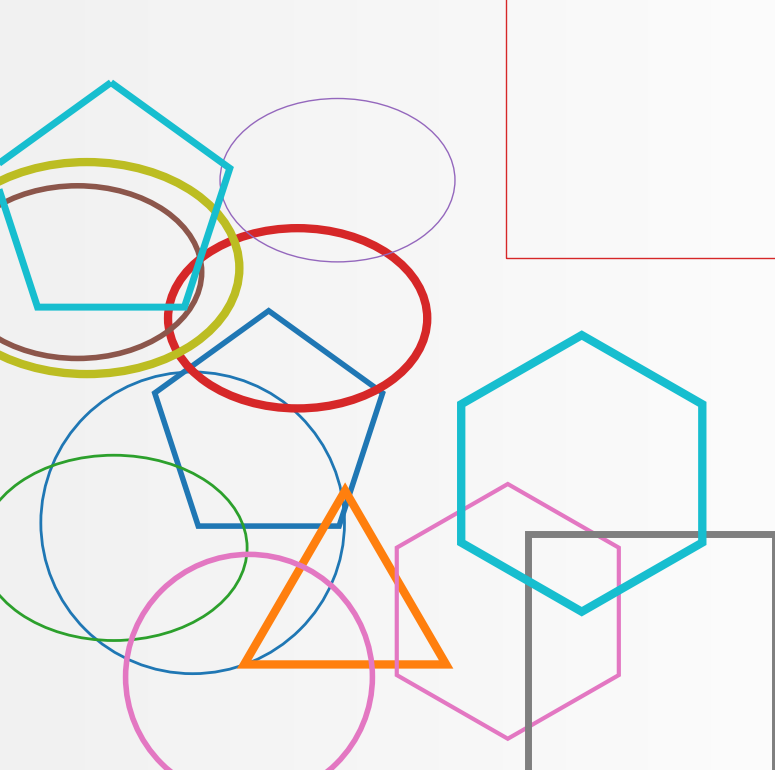[{"shape": "circle", "thickness": 1, "radius": 0.98, "center": [0.249, 0.321]}, {"shape": "pentagon", "thickness": 2, "radius": 0.77, "center": [0.347, 0.442]}, {"shape": "triangle", "thickness": 3, "radius": 0.75, "center": [0.445, 0.212]}, {"shape": "oval", "thickness": 1, "radius": 0.86, "center": [0.147, 0.288]}, {"shape": "oval", "thickness": 3, "radius": 0.84, "center": [0.384, 0.587]}, {"shape": "square", "thickness": 0.5, "radius": 0.88, "center": [0.829, 0.841]}, {"shape": "oval", "thickness": 0.5, "radius": 0.76, "center": [0.435, 0.766]}, {"shape": "oval", "thickness": 2, "radius": 0.8, "center": [0.1, 0.647]}, {"shape": "circle", "thickness": 2, "radius": 0.8, "center": [0.321, 0.121]}, {"shape": "hexagon", "thickness": 1.5, "radius": 0.83, "center": [0.655, 0.206]}, {"shape": "square", "thickness": 2.5, "radius": 0.8, "center": [0.841, 0.147]}, {"shape": "oval", "thickness": 3, "radius": 0.98, "center": [0.112, 0.652]}, {"shape": "pentagon", "thickness": 2.5, "radius": 0.81, "center": [0.143, 0.732]}, {"shape": "hexagon", "thickness": 3, "radius": 0.9, "center": [0.751, 0.385]}]